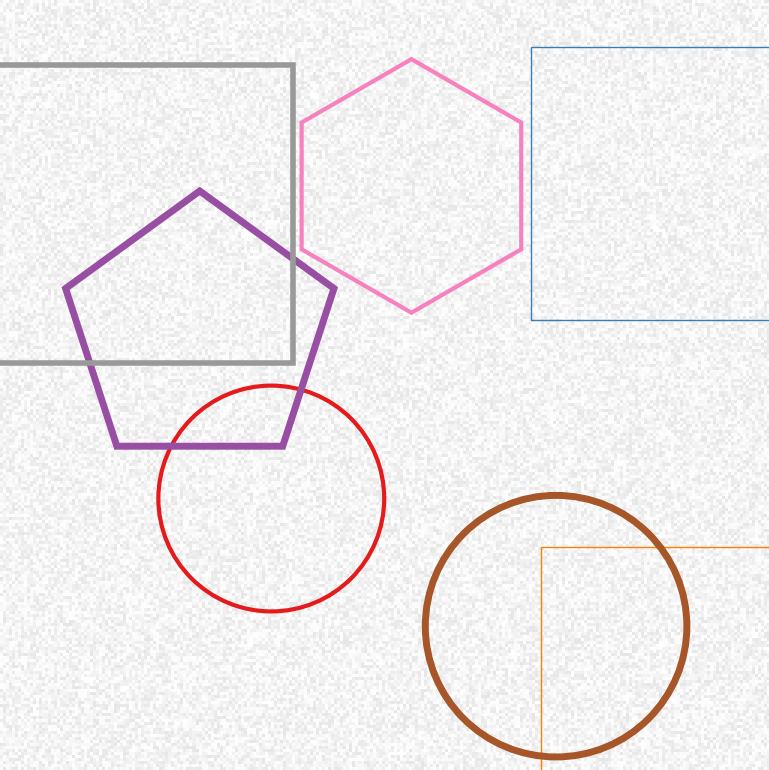[{"shape": "circle", "thickness": 1.5, "radius": 0.73, "center": [0.352, 0.353]}, {"shape": "square", "thickness": 0.5, "radius": 0.89, "center": [0.867, 0.761]}, {"shape": "pentagon", "thickness": 2.5, "radius": 0.92, "center": [0.259, 0.569]}, {"shape": "square", "thickness": 0.5, "radius": 0.75, "center": [0.852, 0.14]}, {"shape": "circle", "thickness": 2.5, "radius": 0.85, "center": [0.722, 0.187]}, {"shape": "hexagon", "thickness": 1.5, "radius": 0.82, "center": [0.534, 0.759]}, {"shape": "square", "thickness": 2, "radius": 0.97, "center": [0.187, 0.722]}]